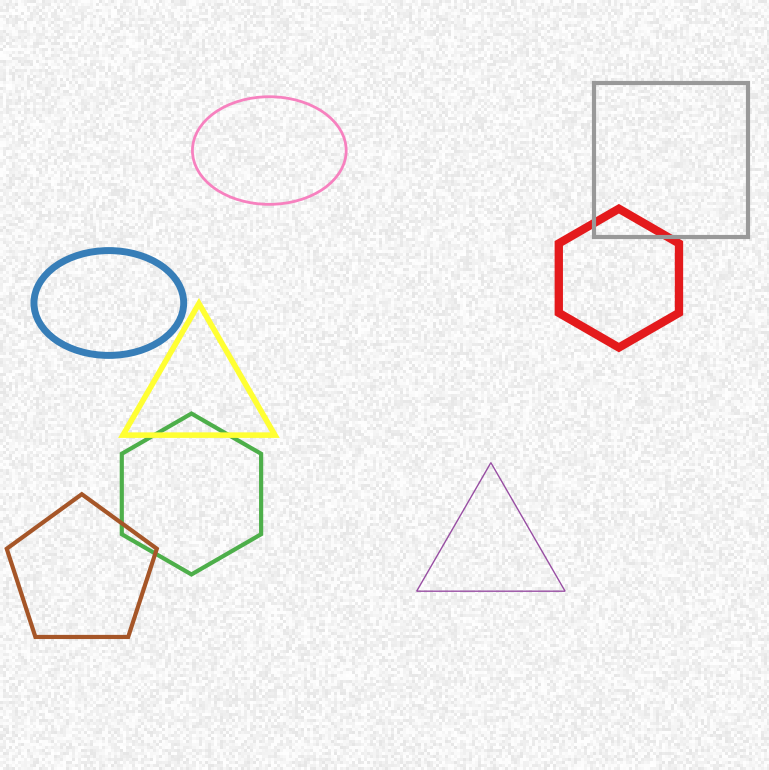[{"shape": "hexagon", "thickness": 3, "radius": 0.45, "center": [0.804, 0.639]}, {"shape": "oval", "thickness": 2.5, "radius": 0.49, "center": [0.141, 0.607]}, {"shape": "hexagon", "thickness": 1.5, "radius": 0.52, "center": [0.249, 0.358]}, {"shape": "triangle", "thickness": 0.5, "radius": 0.56, "center": [0.638, 0.288]}, {"shape": "triangle", "thickness": 2, "radius": 0.57, "center": [0.258, 0.492]}, {"shape": "pentagon", "thickness": 1.5, "radius": 0.51, "center": [0.106, 0.256]}, {"shape": "oval", "thickness": 1, "radius": 0.5, "center": [0.35, 0.804]}, {"shape": "square", "thickness": 1.5, "radius": 0.5, "center": [0.872, 0.792]}]